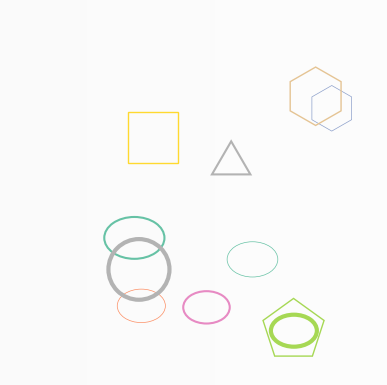[{"shape": "oval", "thickness": 0.5, "radius": 0.33, "center": [0.652, 0.326]}, {"shape": "oval", "thickness": 1.5, "radius": 0.39, "center": [0.347, 0.382]}, {"shape": "oval", "thickness": 0.5, "radius": 0.31, "center": [0.365, 0.206]}, {"shape": "hexagon", "thickness": 0.5, "radius": 0.3, "center": [0.856, 0.719]}, {"shape": "oval", "thickness": 1.5, "radius": 0.3, "center": [0.533, 0.202]}, {"shape": "pentagon", "thickness": 1, "radius": 0.41, "center": [0.758, 0.142]}, {"shape": "oval", "thickness": 3, "radius": 0.3, "center": [0.758, 0.141]}, {"shape": "square", "thickness": 1, "radius": 0.33, "center": [0.395, 0.643]}, {"shape": "hexagon", "thickness": 1, "radius": 0.38, "center": [0.815, 0.75]}, {"shape": "circle", "thickness": 3, "radius": 0.39, "center": [0.359, 0.3]}, {"shape": "triangle", "thickness": 1.5, "radius": 0.29, "center": [0.597, 0.576]}]